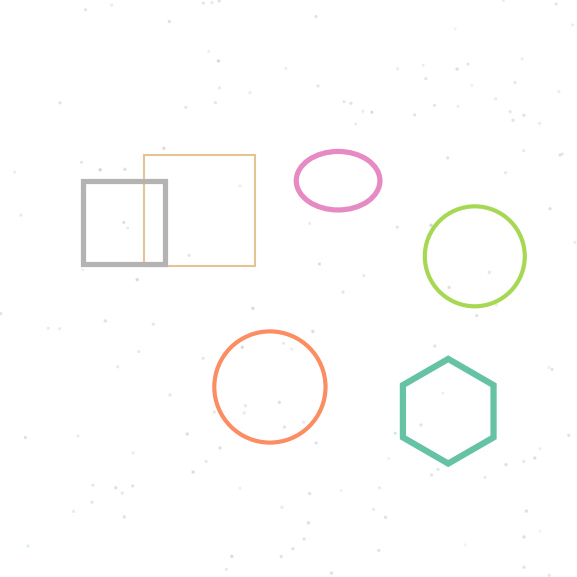[{"shape": "hexagon", "thickness": 3, "radius": 0.45, "center": [0.776, 0.287]}, {"shape": "circle", "thickness": 2, "radius": 0.48, "center": [0.467, 0.329]}, {"shape": "oval", "thickness": 2.5, "radius": 0.36, "center": [0.585, 0.686]}, {"shape": "circle", "thickness": 2, "radius": 0.43, "center": [0.822, 0.555]}, {"shape": "square", "thickness": 1, "radius": 0.48, "center": [0.345, 0.635]}, {"shape": "square", "thickness": 2.5, "radius": 0.36, "center": [0.215, 0.614]}]